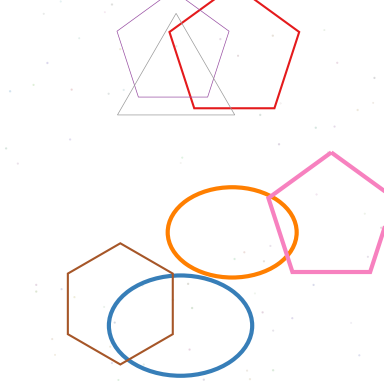[{"shape": "pentagon", "thickness": 1.5, "radius": 0.89, "center": [0.609, 0.862]}, {"shape": "oval", "thickness": 3, "radius": 0.93, "center": [0.469, 0.154]}, {"shape": "pentagon", "thickness": 0.5, "radius": 0.77, "center": [0.449, 0.872]}, {"shape": "oval", "thickness": 3, "radius": 0.84, "center": [0.603, 0.396]}, {"shape": "hexagon", "thickness": 1.5, "radius": 0.79, "center": [0.313, 0.211]}, {"shape": "pentagon", "thickness": 3, "radius": 0.86, "center": [0.86, 0.432]}, {"shape": "triangle", "thickness": 0.5, "radius": 0.88, "center": [0.457, 0.789]}]